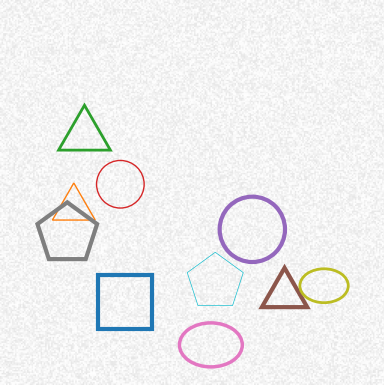[{"shape": "square", "thickness": 3, "radius": 0.35, "center": [0.324, 0.215]}, {"shape": "triangle", "thickness": 1, "radius": 0.32, "center": [0.192, 0.461]}, {"shape": "triangle", "thickness": 2, "radius": 0.39, "center": [0.219, 0.649]}, {"shape": "circle", "thickness": 1, "radius": 0.31, "center": [0.313, 0.521]}, {"shape": "circle", "thickness": 3, "radius": 0.42, "center": [0.655, 0.404]}, {"shape": "triangle", "thickness": 3, "radius": 0.34, "center": [0.739, 0.236]}, {"shape": "oval", "thickness": 2.5, "radius": 0.41, "center": [0.548, 0.104]}, {"shape": "pentagon", "thickness": 3, "radius": 0.41, "center": [0.175, 0.393]}, {"shape": "oval", "thickness": 2, "radius": 0.31, "center": [0.842, 0.258]}, {"shape": "pentagon", "thickness": 0.5, "radius": 0.38, "center": [0.559, 0.268]}]